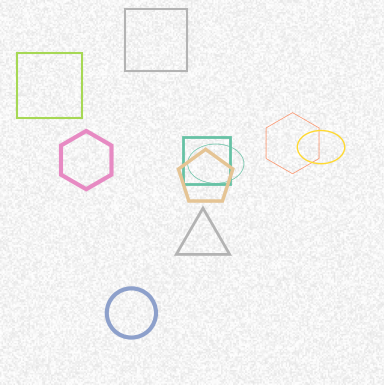[{"shape": "oval", "thickness": 0.5, "radius": 0.36, "center": [0.561, 0.575]}, {"shape": "square", "thickness": 2, "radius": 0.31, "center": [0.537, 0.583]}, {"shape": "hexagon", "thickness": 0.5, "radius": 0.4, "center": [0.76, 0.628]}, {"shape": "circle", "thickness": 3, "radius": 0.32, "center": [0.341, 0.187]}, {"shape": "hexagon", "thickness": 3, "radius": 0.38, "center": [0.224, 0.584]}, {"shape": "square", "thickness": 1.5, "radius": 0.43, "center": [0.129, 0.778]}, {"shape": "oval", "thickness": 1, "radius": 0.31, "center": [0.834, 0.618]}, {"shape": "pentagon", "thickness": 2.5, "radius": 0.37, "center": [0.534, 0.538]}, {"shape": "triangle", "thickness": 2, "radius": 0.4, "center": [0.527, 0.379]}, {"shape": "square", "thickness": 1.5, "radius": 0.4, "center": [0.405, 0.895]}]